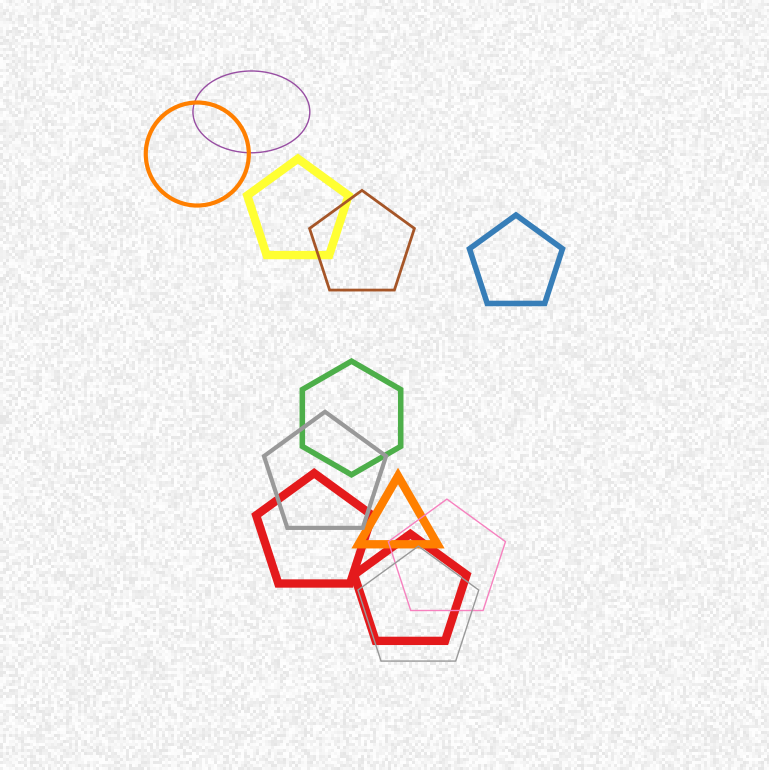[{"shape": "pentagon", "thickness": 3, "radius": 0.4, "center": [0.408, 0.306]}, {"shape": "pentagon", "thickness": 3, "radius": 0.38, "center": [0.533, 0.23]}, {"shape": "pentagon", "thickness": 2, "radius": 0.32, "center": [0.67, 0.657]}, {"shape": "hexagon", "thickness": 2, "radius": 0.37, "center": [0.457, 0.457]}, {"shape": "oval", "thickness": 0.5, "radius": 0.38, "center": [0.326, 0.855]}, {"shape": "triangle", "thickness": 3, "radius": 0.3, "center": [0.517, 0.323]}, {"shape": "circle", "thickness": 1.5, "radius": 0.33, "center": [0.256, 0.8]}, {"shape": "pentagon", "thickness": 3, "radius": 0.35, "center": [0.387, 0.725]}, {"shape": "pentagon", "thickness": 1, "radius": 0.36, "center": [0.47, 0.681]}, {"shape": "pentagon", "thickness": 0.5, "radius": 0.4, "center": [0.58, 0.272]}, {"shape": "pentagon", "thickness": 1.5, "radius": 0.42, "center": [0.422, 0.382]}, {"shape": "pentagon", "thickness": 0.5, "radius": 0.41, "center": [0.543, 0.208]}]